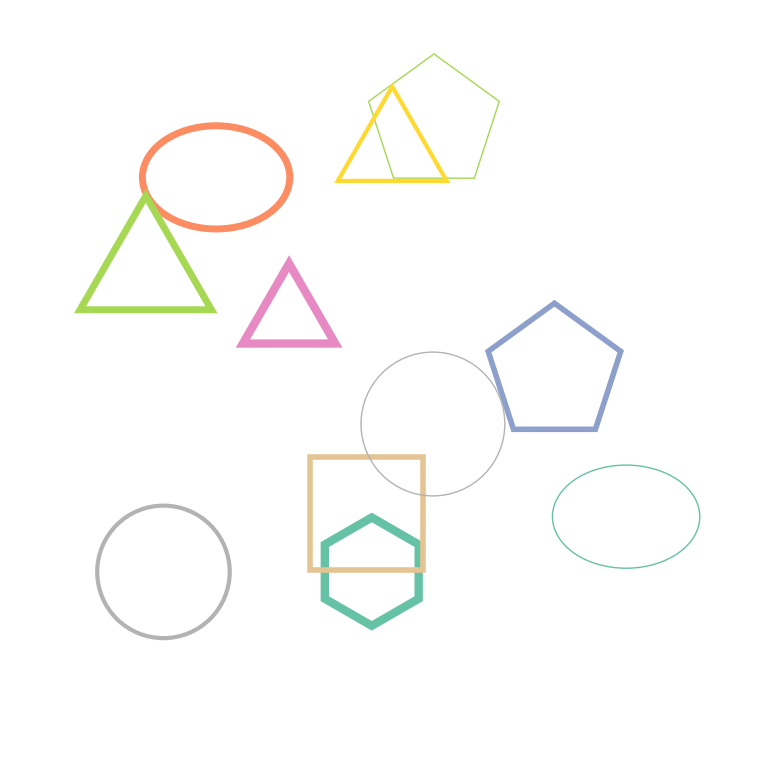[{"shape": "oval", "thickness": 0.5, "radius": 0.48, "center": [0.813, 0.329]}, {"shape": "hexagon", "thickness": 3, "radius": 0.35, "center": [0.483, 0.258]}, {"shape": "oval", "thickness": 2.5, "radius": 0.48, "center": [0.281, 0.77]}, {"shape": "pentagon", "thickness": 2, "radius": 0.45, "center": [0.72, 0.516]}, {"shape": "triangle", "thickness": 3, "radius": 0.35, "center": [0.375, 0.588]}, {"shape": "pentagon", "thickness": 0.5, "radius": 0.45, "center": [0.564, 0.841]}, {"shape": "triangle", "thickness": 2.5, "radius": 0.49, "center": [0.189, 0.647]}, {"shape": "triangle", "thickness": 1.5, "radius": 0.41, "center": [0.509, 0.806]}, {"shape": "square", "thickness": 2, "radius": 0.36, "center": [0.476, 0.333]}, {"shape": "circle", "thickness": 1.5, "radius": 0.43, "center": [0.212, 0.257]}, {"shape": "circle", "thickness": 0.5, "radius": 0.47, "center": [0.562, 0.449]}]